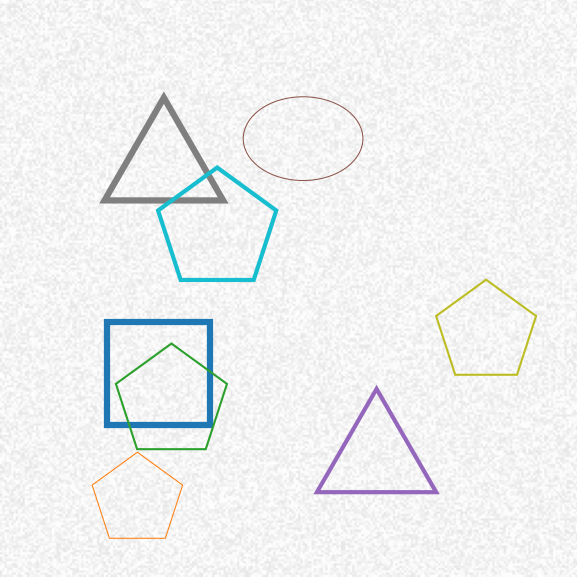[{"shape": "square", "thickness": 3, "radius": 0.45, "center": [0.274, 0.352]}, {"shape": "pentagon", "thickness": 0.5, "radius": 0.41, "center": [0.238, 0.134]}, {"shape": "pentagon", "thickness": 1, "radius": 0.51, "center": [0.297, 0.303]}, {"shape": "triangle", "thickness": 2, "radius": 0.6, "center": [0.652, 0.206]}, {"shape": "oval", "thickness": 0.5, "radius": 0.52, "center": [0.525, 0.759]}, {"shape": "triangle", "thickness": 3, "radius": 0.59, "center": [0.284, 0.711]}, {"shape": "pentagon", "thickness": 1, "radius": 0.46, "center": [0.842, 0.424]}, {"shape": "pentagon", "thickness": 2, "radius": 0.54, "center": [0.376, 0.601]}]